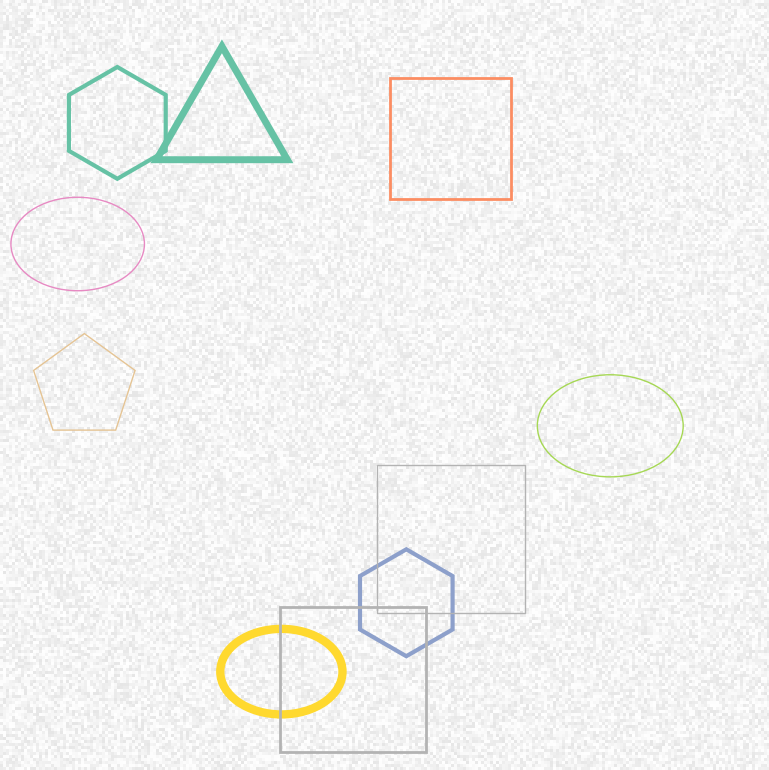[{"shape": "triangle", "thickness": 2.5, "radius": 0.49, "center": [0.288, 0.842]}, {"shape": "hexagon", "thickness": 1.5, "radius": 0.36, "center": [0.152, 0.84]}, {"shape": "square", "thickness": 1, "radius": 0.39, "center": [0.585, 0.82]}, {"shape": "hexagon", "thickness": 1.5, "radius": 0.35, "center": [0.528, 0.217]}, {"shape": "oval", "thickness": 0.5, "radius": 0.43, "center": [0.101, 0.683]}, {"shape": "oval", "thickness": 0.5, "radius": 0.47, "center": [0.793, 0.447]}, {"shape": "oval", "thickness": 3, "radius": 0.4, "center": [0.365, 0.128]}, {"shape": "pentagon", "thickness": 0.5, "radius": 0.35, "center": [0.11, 0.497]}, {"shape": "square", "thickness": 0.5, "radius": 0.48, "center": [0.586, 0.299]}, {"shape": "square", "thickness": 1, "radius": 0.47, "center": [0.458, 0.117]}]